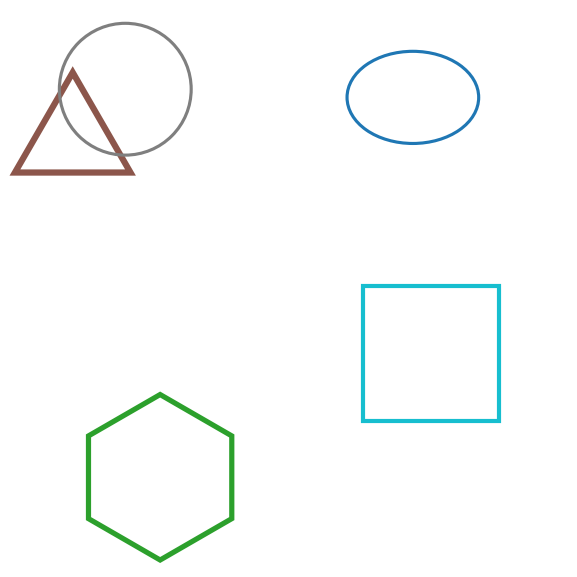[{"shape": "oval", "thickness": 1.5, "radius": 0.57, "center": [0.715, 0.83]}, {"shape": "hexagon", "thickness": 2.5, "radius": 0.72, "center": [0.277, 0.173]}, {"shape": "triangle", "thickness": 3, "radius": 0.58, "center": [0.126, 0.758]}, {"shape": "circle", "thickness": 1.5, "radius": 0.57, "center": [0.217, 0.845]}, {"shape": "square", "thickness": 2, "radius": 0.59, "center": [0.746, 0.387]}]